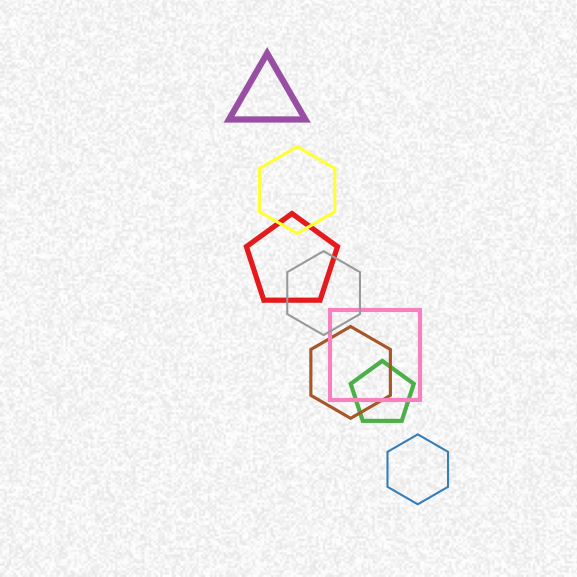[{"shape": "pentagon", "thickness": 2.5, "radius": 0.41, "center": [0.506, 0.546]}, {"shape": "hexagon", "thickness": 1, "radius": 0.3, "center": [0.723, 0.186]}, {"shape": "pentagon", "thickness": 2, "radius": 0.29, "center": [0.662, 0.317]}, {"shape": "triangle", "thickness": 3, "radius": 0.38, "center": [0.463, 0.83]}, {"shape": "hexagon", "thickness": 1.5, "radius": 0.38, "center": [0.515, 0.67]}, {"shape": "hexagon", "thickness": 1.5, "radius": 0.4, "center": [0.607, 0.354]}, {"shape": "square", "thickness": 2, "radius": 0.39, "center": [0.649, 0.384]}, {"shape": "hexagon", "thickness": 1, "radius": 0.36, "center": [0.56, 0.492]}]